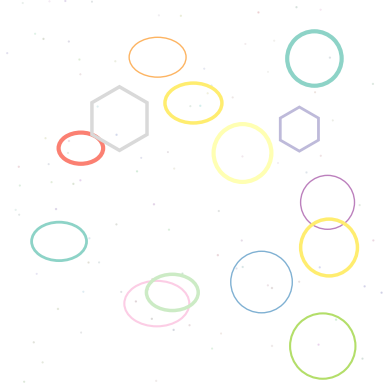[{"shape": "circle", "thickness": 3, "radius": 0.35, "center": [0.817, 0.848]}, {"shape": "oval", "thickness": 2, "radius": 0.36, "center": [0.153, 0.373]}, {"shape": "circle", "thickness": 3, "radius": 0.38, "center": [0.63, 0.603]}, {"shape": "hexagon", "thickness": 2, "radius": 0.29, "center": [0.778, 0.665]}, {"shape": "oval", "thickness": 3, "radius": 0.29, "center": [0.21, 0.615]}, {"shape": "circle", "thickness": 1, "radius": 0.4, "center": [0.679, 0.267]}, {"shape": "oval", "thickness": 1, "radius": 0.37, "center": [0.409, 0.851]}, {"shape": "circle", "thickness": 1.5, "radius": 0.42, "center": [0.838, 0.101]}, {"shape": "oval", "thickness": 1.5, "radius": 0.42, "center": [0.407, 0.211]}, {"shape": "hexagon", "thickness": 2.5, "radius": 0.41, "center": [0.31, 0.692]}, {"shape": "circle", "thickness": 1, "radius": 0.35, "center": [0.851, 0.474]}, {"shape": "oval", "thickness": 2.5, "radius": 0.34, "center": [0.448, 0.24]}, {"shape": "circle", "thickness": 2.5, "radius": 0.37, "center": [0.855, 0.357]}, {"shape": "oval", "thickness": 2.5, "radius": 0.37, "center": [0.502, 0.732]}]